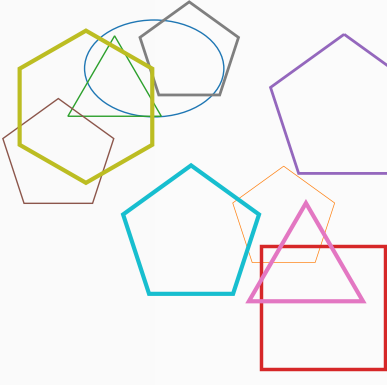[{"shape": "oval", "thickness": 1, "radius": 0.9, "center": [0.398, 0.822]}, {"shape": "pentagon", "thickness": 0.5, "radius": 0.69, "center": [0.732, 0.43]}, {"shape": "triangle", "thickness": 1, "radius": 0.7, "center": [0.296, 0.768]}, {"shape": "square", "thickness": 2.5, "radius": 0.8, "center": [0.834, 0.202]}, {"shape": "pentagon", "thickness": 2, "radius": 1.0, "center": [0.888, 0.711]}, {"shape": "pentagon", "thickness": 1, "radius": 0.75, "center": [0.15, 0.594]}, {"shape": "triangle", "thickness": 3, "radius": 0.85, "center": [0.79, 0.302]}, {"shape": "pentagon", "thickness": 2, "radius": 0.67, "center": [0.488, 0.861]}, {"shape": "hexagon", "thickness": 3, "radius": 0.99, "center": [0.222, 0.723]}, {"shape": "pentagon", "thickness": 3, "radius": 0.92, "center": [0.493, 0.386]}]